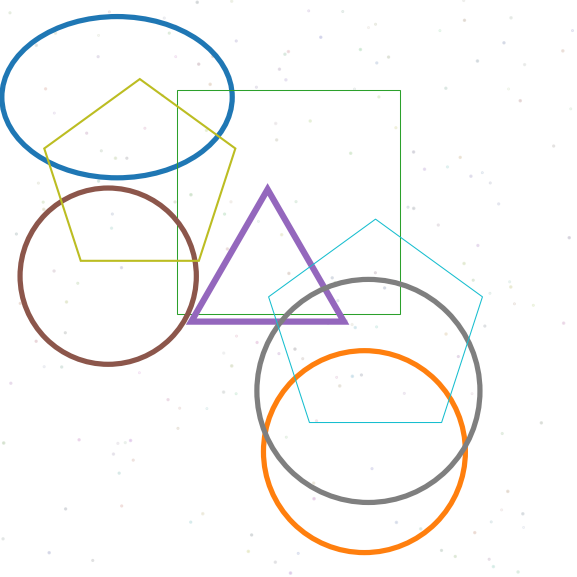[{"shape": "oval", "thickness": 2.5, "radius": 1.0, "center": [0.203, 0.831]}, {"shape": "circle", "thickness": 2.5, "radius": 0.87, "center": [0.631, 0.217]}, {"shape": "square", "thickness": 0.5, "radius": 0.97, "center": [0.5, 0.649]}, {"shape": "triangle", "thickness": 3, "radius": 0.76, "center": [0.463, 0.519]}, {"shape": "circle", "thickness": 2.5, "radius": 0.76, "center": [0.187, 0.521]}, {"shape": "circle", "thickness": 2.5, "radius": 0.97, "center": [0.638, 0.322]}, {"shape": "pentagon", "thickness": 1, "radius": 0.87, "center": [0.242, 0.688]}, {"shape": "pentagon", "thickness": 0.5, "radius": 0.97, "center": [0.65, 0.425]}]